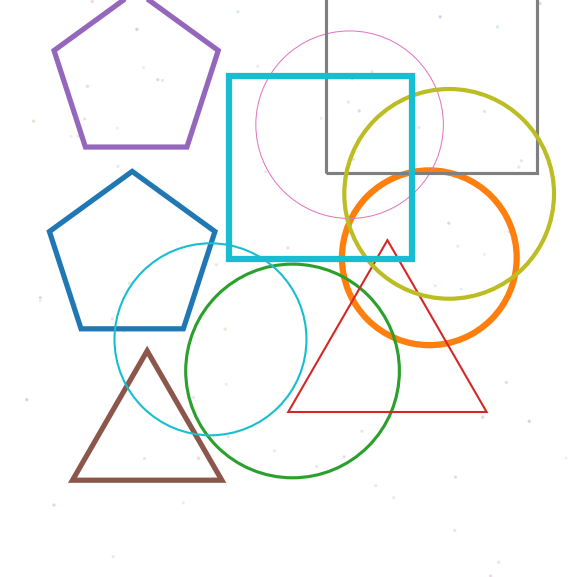[{"shape": "pentagon", "thickness": 2.5, "radius": 0.75, "center": [0.229, 0.552]}, {"shape": "circle", "thickness": 3, "radius": 0.76, "center": [0.743, 0.553]}, {"shape": "circle", "thickness": 1.5, "radius": 0.93, "center": [0.507, 0.357]}, {"shape": "triangle", "thickness": 1, "radius": 0.99, "center": [0.671, 0.385]}, {"shape": "pentagon", "thickness": 2.5, "radius": 0.75, "center": [0.236, 0.865]}, {"shape": "triangle", "thickness": 2.5, "radius": 0.75, "center": [0.255, 0.242]}, {"shape": "circle", "thickness": 0.5, "radius": 0.81, "center": [0.605, 0.783]}, {"shape": "square", "thickness": 1.5, "radius": 0.91, "center": [0.746, 0.882]}, {"shape": "circle", "thickness": 2, "radius": 0.91, "center": [0.778, 0.663]}, {"shape": "circle", "thickness": 1, "radius": 0.83, "center": [0.364, 0.412]}, {"shape": "square", "thickness": 3, "radius": 0.79, "center": [0.555, 0.71]}]